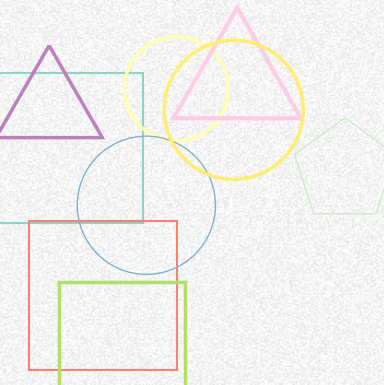[{"shape": "square", "thickness": 1.5, "radius": 0.98, "center": [0.177, 0.617]}, {"shape": "circle", "thickness": 2.5, "radius": 0.68, "center": [0.458, 0.769]}, {"shape": "square", "thickness": 1.5, "radius": 0.96, "center": [0.268, 0.232]}, {"shape": "circle", "thickness": 1, "radius": 0.9, "center": [0.38, 0.467]}, {"shape": "square", "thickness": 2.5, "radius": 0.82, "center": [0.317, 0.103]}, {"shape": "triangle", "thickness": 3, "radius": 0.96, "center": [0.616, 0.788]}, {"shape": "triangle", "thickness": 2.5, "radius": 0.8, "center": [0.128, 0.722]}, {"shape": "pentagon", "thickness": 1, "radius": 0.69, "center": [0.896, 0.556]}, {"shape": "circle", "thickness": 2.5, "radius": 0.9, "center": [0.607, 0.715]}]